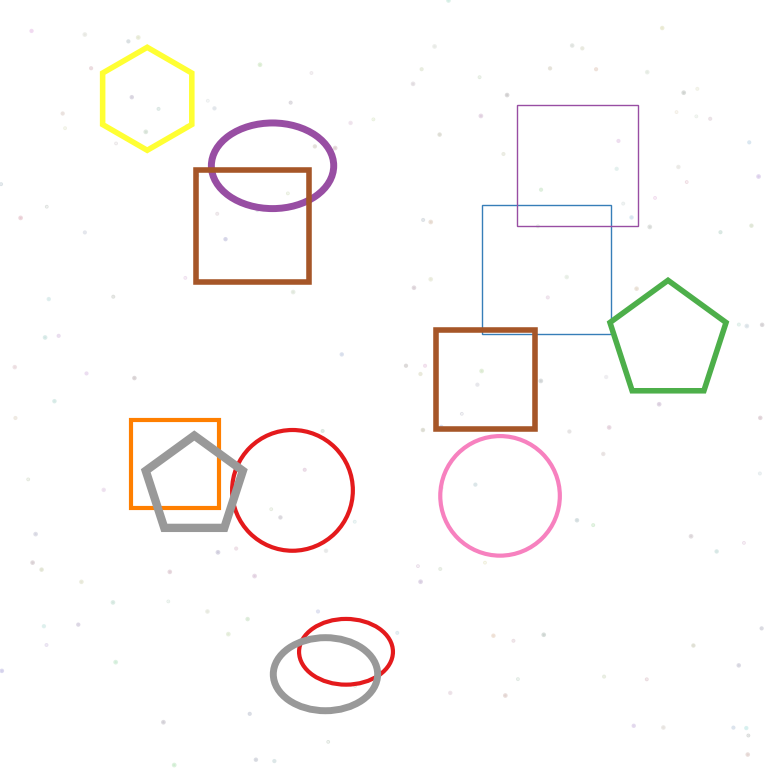[{"shape": "circle", "thickness": 1.5, "radius": 0.39, "center": [0.38, 0.363]}, {"shape": "oval", "thickness": 1.5, "radius": 0.3, "center": [0.449, 0.154]}, {"shape": "square", "thickness": 0.5, "radius": 0.42, "center": [0.71, 0.65]}, {"shape": "pentagon", "thickness": 2, "radius": 0.4, "center": [0.868, 0.557]}, {"shape": "square", "thickness": 0.5, "radius": 0.39, "center": [0.749, 0.785]}, {"shape": "oval", "thickness": 2.5, "radius": 0.4, "center": [0.354, 0.785]}, {"shape": "square", "thickness": 1.5, "radius": 0.29, "center": [0.227, 0.397]}, {"shape": "hexagon", "thickness": 2, "radius": 0.33, "center": [0.191, 0.872]}, {"shape": "square", "thickness": 2, "radius": 0.36, "center": [0.328, 0.706]}, {"shape": "square", "thickness": 2, "radius": 0.32, "center": [0.631, 0.507]}, {"shape": "circle", "thickness": 1.5, "radius": 0.39, "center": [0.649, 0.356]}, {"shape": "oval", "thickness": 2.5, "radius": 0.34, "center": [0.423, 0.124]}, {"shape": "pentagon", "thickness": 3, "radius": 0.33, "center": [0.252, 0.368]}]